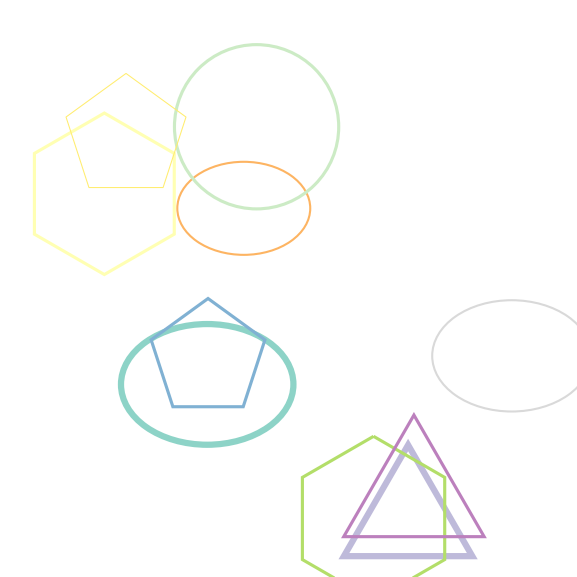[{"shape": "oval", "thickness": 3, "radius": 0.75, "center": [0.359, 0.334]}, {"shape": "hexagon", "thickness": 1.5, "radius": 0.7, "center": [0.181, 0.664]}, {"shape": "triangle", "thickness": 3, "radius": 0.64, "center": [0.707, 0.1]}, {"shape": "pentagon", "thickness": 1.5, "radius": 0.52, "center": [0.36, 0.379]}, {"shape": "oval", "thickness": 1, "radius": 0.58, "center": [0.422, 0.638]}, {"shape": "hexagon", "thickness": 1.5, "radius": 0.71, "center": [0.647, 0.101]}, {"shape": "oval", "thickness": 1, "radius": 0.69, "center": [0.886, 0.383]}, {"shape": "triangle", "thickness": 1.5, "radius": 0.7, "center": [0.717, 0.14]}, {"shape": "circle", "thickness": 1.5, "radius": 0.71, "center": [0.444, 0.78]}, {"shape": "pentagon", "thickness": 0.5, "radius": 0.55, "center": [0.218, 0.763]}]